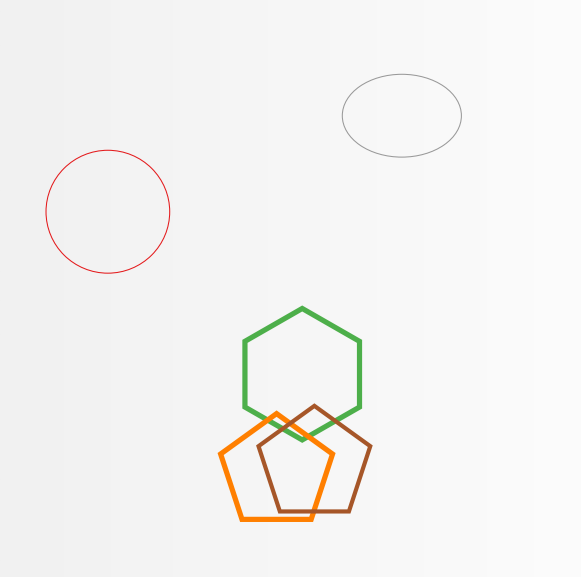[{"shape": "circle", "thickness": 0.5, "radius": 0.53, "center": [0.186, 0.633]}, {"shape": "hexagon", "thickness": 2.5, "radius": 0.57, "center": [0.52, 0.351]}, {"shape": "pentagon", "thickness": 2.5, "radius": 0.51, "center": [0.476, 0.182]}, {"shape": "pentagon", "thickness": 2, "radius": 0.51, "center": [0.541, 0.195]}, {"shape": "oval", "thickness": 0.5, "radius": 0.51, "center": [0.691, 0.799]}]